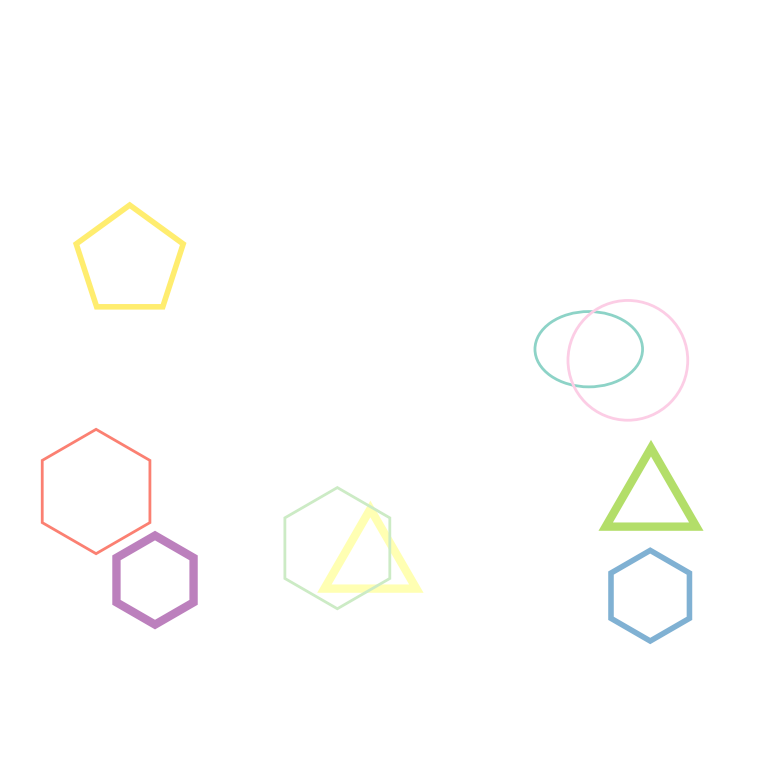[{"shape": "oval", "thickness": 1, "radius": 0.35, "center": [0.765, 0.546]}, {"shape": "triangle", "thickness": 3, "radius": 0.34, "center": [0.481, 0.27]}, {"shape": "hexagon", "thickness": 1, "radius": 0.4, "center": [0.125, 0.362]}, {"shape": "hexagon", "thickness": 2, "radius": 0.29, "center": [0.844, 0.226]}, {"shape": "triangle", "thickness": 3, "radius": 0.34, "center": [0.845, 0.35]}, {"shape": "circle", "thickness": 1, "radius": 0.39, "center": [0.815, 0.532]}, {"shape": "hexagon", "thickness": 3, "radius": 0.29, "center": [0.201, 0.247]}, {"shape": "hexagon", "thickness": 1, "radius": 0.39, "center": [0.438, 0.288]}, {"shape": "pentagon", "thickness": 2, "radius": 0.37, "center": [0.168, 0.661]}]